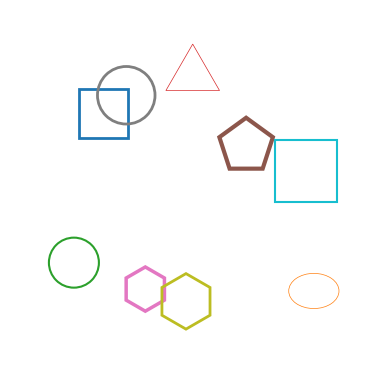[{"shape": "square", "thickness": 2, "radius": 0.32, "center": [0.268, 0.706]}, {"shape": "oval", "thickness": 0.5, "radius": 0.33, "center": [0.815, 0.244]}, {"shape": "circle", "thickness": 1.5, "radius": 0.32, "center": [0.192, 0.318]}, {"shape": "triangle", "thickness": 0.5, "radius": 0.4, "center": [0.501, 0.805]}, {"shape": "pentagon", "thickness": 3, "radius": 0.37, "center": [0.639, 0.621]}, {"shape": "hexagon", "thickness": 2.5, "radius": 0.29, "center": [0.377, 0.249]}, {"shape": "circle", "thickness": 2, "radius": 0.37, "center": [0.328, 0.753]}, {"shape": "hexagon", "thickness": 2, "radius": 0.36, "center": [0.483, 0.217]}, {"shape": "square", "thickness": 1.5, "radius": 0.41, "center": [0.795, 0.556]}]